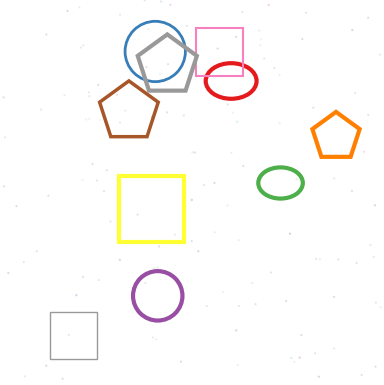[{"shape": "oval", "thickness": 3, "radius": 0.33, "center": [0.6, 0.79]}, {"shape": "circle", "thickness": 2, "radius": 0.39, "center": [0.403, 0.866]}, {"shape": "oval", "thickness": 3, "radius": 0.29, "center": [0.729, 0.525]}, {"shape": "circle", "thickness": 3, "radius": 0.32, "center": [0.41, 0.232]}, {"shape": "pentagon", "thickness": 3, "radius": 0.32, "center": [0.873, 0.645]}, {"shape": "square", "thickness": 3, "radius": 0.43, "center": [0.393, 0.458]}, {"shape": "pentagon", "thickness": 2.5, "radius": 0.4, "center": [0.335, 0.71]}, {"shape": "square", "thickness": 1.5, "radius": 0.31, "center": [0.57, 0.865]}, {"shape": "pentagon", "thickness": 3, "radius": 0.4, "center": [0.435, 0.83]}, {"shape": "square", "thickness": 1, "radius": 0.3, "center": [0.19, 0.13]}]